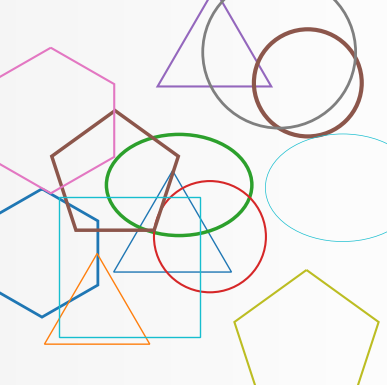[{"shape": "hexagon", "thickness": 2, "radius": 0.83, "center": [0.108, 0.343]}, {"shape": "triangle", "thickness": 1, "radius": 0.88, "center": [0.445, 0.381]}, {"shape": "triangle", "thickness": 1, "radius": 0.78, "center": [0.251, 0.185]}, {"shape": "oval", "thickness": 2.5, "radius": 0.94, "center": [0.462, 0.52]}, {"shape": "circle", "thickness": 1.5, "radius": 0.72, "center": [0.542, 0.385]}, {"shape": "triangle", "thickness": 1.5, "radius": 0.85, "center": [0.553, 0.86]}, {"shape": "circle", "thickness": 3, "radius": 0.7, "center": [0.794, 0.785]}, {"shape": "pentagon", "thickness": 2.5, "radius": 0.86, "center": [0.297, 0.541]}, {"shape": "hexagon", "thickness": 1.5, "radius": 0.95, "center": [0.131, 0.687]}, {"shape": "circle", "thickness": 2, "radius": 0.99, "center": [0.72, 0.864]}, {"shape": "pentagon", "thickness": 1.5, "radius": 0.98, "center": [0.791, 0.103]}, {"shape": "oval", "thickness": 0.5, "radius": 1.0, "center": [0.884, 0.512]}, {"shape": "square", "thickness": 1, "radius": 0.91, "center": [0.334, 0.306]}]